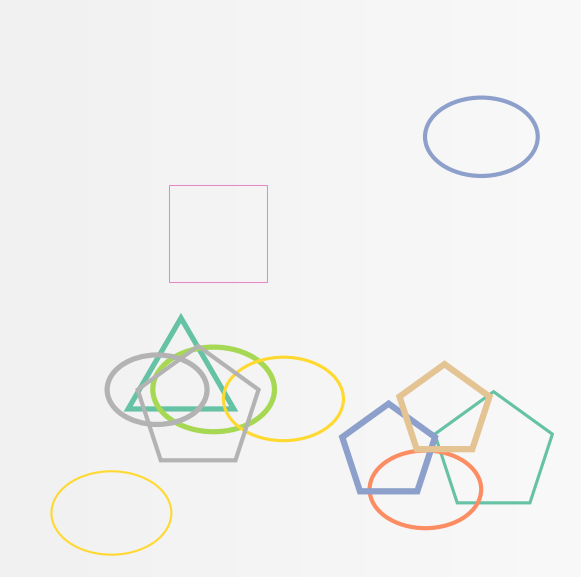[{"shape": "triangle", "thickness": 2.5, "radius": 0.52, "center": [0.311, 0.343]}, {"shape": "pentagon", "thickness": 1.5, "radius": 0.53, "center": [0.849, 0.214]}, {"shape": "oval", "thickness": 2, "radius": 0.48, "center": [0.732, 0.152]}, {"shape": "oval", "thickness": 2, "radius": 0.48, "center": [0.828, 0.762]}, {"shape": "pentagon", "thickness": 3, "radius": 0.42, "center": [0.669, 0.216]}, {"shape": "square", "thickness": 0.5, "radius": 0.42, "center": [0.375, 0.595]}, {"shape": "oval", "thickness": 2.5, "radius": 0.52, "center": [0.368, 0.325]}, {"shape": "oval", "thickness": 1, "radius": 0.52, "center": [0.192, 0.111]}, {"shape": "oval", "thickness": 1.5, "radius": 0.52, "center": [0.488, 0.308]}, {"shape": "pentagon", "thickness": 3, "radius": 0.41, "center": [0.765, 0.287]}, {"shape": "oval", "thickness": 2.5, "radius": 0.43, "center": [0.27, 0.324]}, {"shape": "pentagon", "thickness": 2, "radius": 0.55, "center": [0.341, 0.291]}]